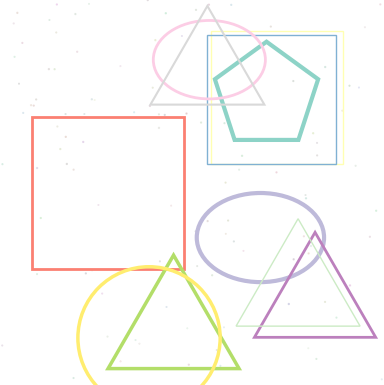[{"shape": "pentagon", "thickness": 3, "radius": 0.7, "center": [0.692, 0.751]}, {"shape": "square", "thickness": 1, "radius": 0.86, "center": [0.72, 0.747]}, {"shape": "oval", "thickness": 3, "radius": 0.83, "center": [0.676, 0.383]}, {"shape": "square", "thickness": 2, "radius": 0.98, "center": [0.28, 0.498]}, {"shape": "square", "thickness": 1, "radius": 0.84, "center": [0.706, 0.743]}, {"shape": "triangle", "thickness": 2.5, "radius": 0.98, "center": [0.451, 0.141]}, {"shape": "oval", "thickness": 2, "radius": 0.73, "center": [0.544, 0.845]}, {"shape": "triangle", "thickness": 1.5, "radius": 0.85, "center": [0.539, 0.814]}, {"shape": "triangle", "thickness": 2, "radius": 0.91, "center": [0.818, 0.215]}, {"shape": "triangle", "thickness": 1, "radius": 0.93, "center": [0.774, 0.246]}, {"shape": "circle", "thickness": 2.5, "radius": 0.92, "center": [0.387, 0.122]}]